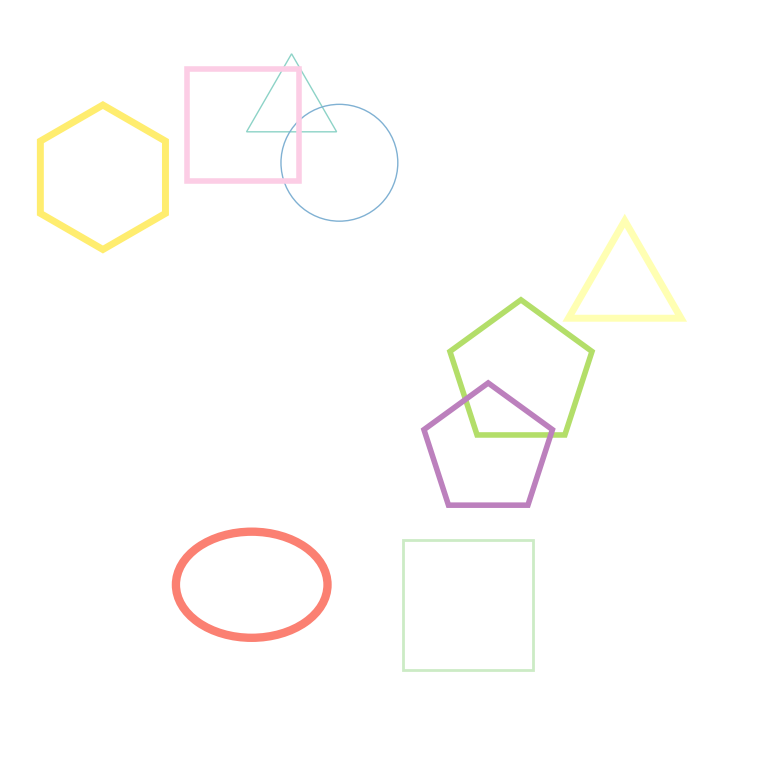[{"shape": "triangle", "thickness": 0.5, "radius": 0.34, "center": [0.379, 0.863]}, {"shape": "triangle", "thickness": 2.5, "radius": 0.42, "center": [0.811, 0.629]}, {"shape": "oval", "thickness": 3, "radius": 0.49, "center": [0.327, 0.241]}, {"shape": "circle", "thickness": 0.5, "radius": 0.38, "center": [0.441, 0.789]}, {"shape": "pentagon", "thickness": 2, "radius": 0.48, "center": [0.677, 0.514]}, {"shape": "square", "thickness": 2, "radius": 0.36, "center": [0.316, 0.837]}, {"shape": "pentagon", "thickness": 2, "radius": 0.44, "center": [0.634, 0.415]}, {"shape": "square", "thickness": 1, "radius": 0.42, "center": [0.608, 0.215]}, {"shape": "hexagon", "thickness": 2.5, "radius": 0.47, "center": [0.134, 0.77]}]